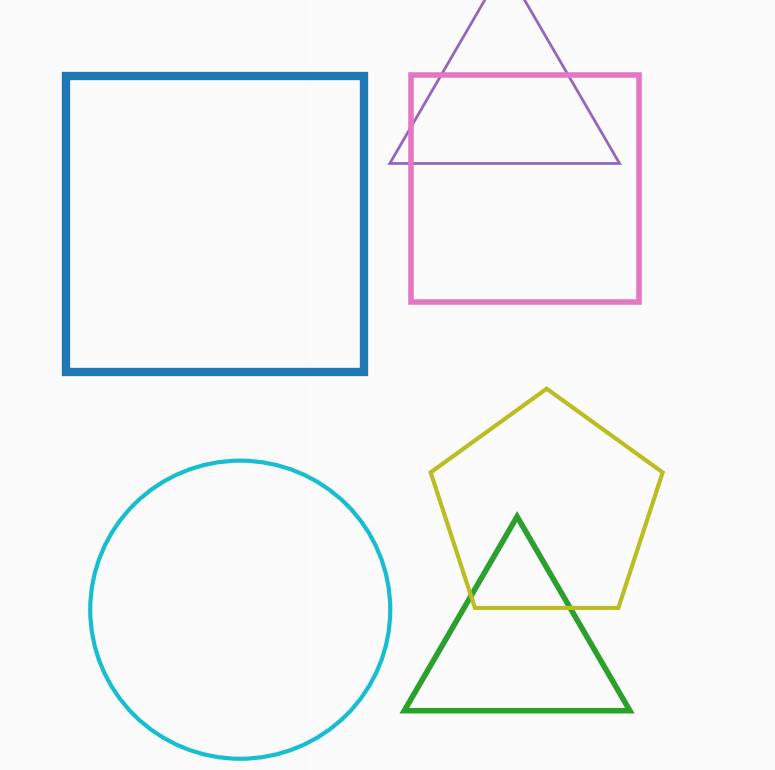[{"shape": "square", "thickness": 3, "radius": 0.96, "center": [0.277, 0.709]}, {"shape": "triangle", "thickness": 2, "radius": 0.84, "center": [0.667, 0.161]}, {"shape": "triangle", "thickness": 1, "radius": 0.86, "center": [0.651, 0.873]}, {"shape": "square", "thickness": 2, "radius": 0.74, "center": [0.678, 0.755]}, {"shape": "pentagon", "thickness": 1.5, "radius": 0.79, "center": [0.705, 0.338]}, {"shape": "circle", "thickness": 1.5, "radius": 0.97, "center": [0.31, 0.208]}]